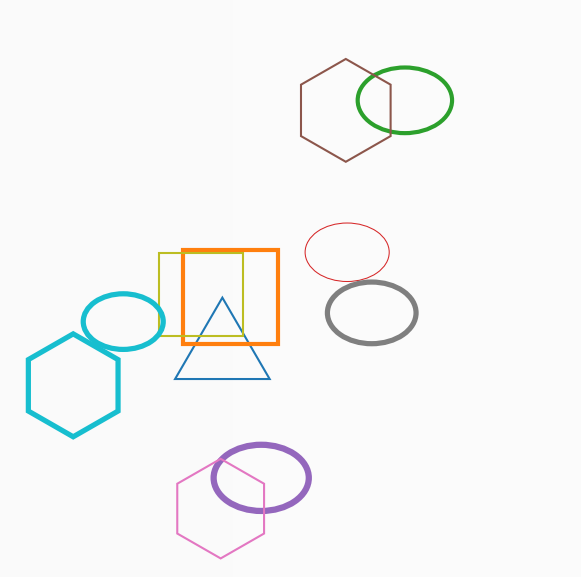[{"shape": "triangle", "thickness": 1, "radius": 0.47, "center": [0.383, 0.39]}, {"shape": "square", "thickness": 2, "radius": 0.41, "center": [0.397, 0.485]}, {"shape": "oval", "thickness": 2, "radius": 0.41, "center": [0.697, 0.825]}, {"shape": "oval", "thickness": 0.5, "radius": 0.36, "center": [0.597, 0.562]}, {"shape": "oval", "thickness": 3, "radius": 0.41, "center": [0.449, 0.172]}, {"shape": "hexagon", "thickness": 1, "radius": 0.45, "center": [0.595, 0.808]}, {"shape": "hexagon", "thickness": 1, "radius": 0.43, "center": [0.38, 0.118]}, {"shape": "oval", "thickness": 2.5, "radius": 0.38, "center": [0.64, 0.457]}, {"shape": "square", "thickness": 1, "radius": 0.36, "center": [0.345, 0.489]}, {"shape": "hexagon", "thickness": 2.5, "radius": 0.45, "center": [0.126, 0.332]}, {"shape": "oval", "thickness": 2.5, "radius": 0.34, "center": [0.212, 0.442]}]